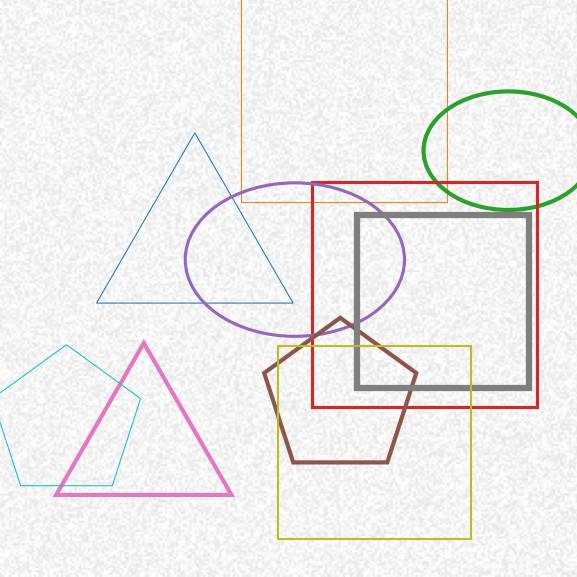[{"shape": "triangle", "thickness": 0.5, "radius": 0.98, "center": [0.337, 0.573]}, {"shape": "square", "thickness": 0.5, "radius": 0.9, "center": [0.596, 0.828]}, {"shape": "oval", "thickness": 2, "radius": 0.73, "center": [0.88, 0.738]}, {"shape": "square", "thickness": 1.5, "radius": 0.97, "center": [0.735, 0.489]}, {"shape": "oval", "thickness": 1.5, "radius": 0.95, "center": [0.511, 0.55]}, {"shape": "pentagon", "thickness": 2, "radius": 0.69, "center": [0.589, 0.31]}, {"shape": "triangle", "thickness": 2, "radius": 0.88, "center": [0.249, 0.23]}, {"shape": "square", "thickness": 3, "radius": 0.75, "center": [0.767, 0.477]}, {"shape": "square", "thickness": 1, "radius": 0.84, "center": [0.649, 0.234]}, {"shape": "pentagon", "thickness": 0.5, "radius": 0.67, "center": [0.115, 0.267]}]